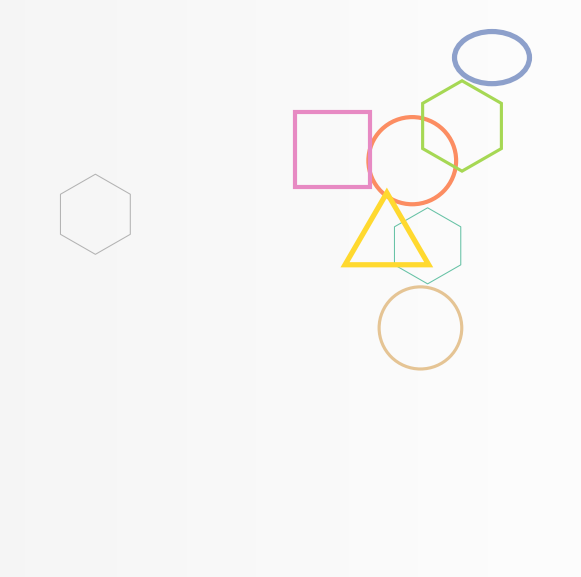[{"shape": "hexagon", "thickness": 0.5, "radius": 0.33, "center": [0.736, 0.573]}, {"shape": "circle", "thickness": 2, "radius": 0.38, "center": [0.709, 0.721]}, {"shape": "oval", "thickness": 2.5, "radius": 0.32, "center": [0.846, 0.899]}, {"shape": "square", "thickness": 2, "radius": 0.32, "center": [0.573, 0.74]}, {"shape": "hexagon", "thickness": 1.5, "radius": 0.39, "center": [0.795, 0.781]}, {"shape": "triangle", "thickness": 2.5, "radius": 0.42, "center": [0.666, 0.582]}, {"shape": "circle", "thickness": 1.5, "radius": 0.36, "center": [0.723, 0.431]}, {"shape": "hexagon", "thickness": 0.5, "radius": 0.35, "center": [0.164, 0.628]}]